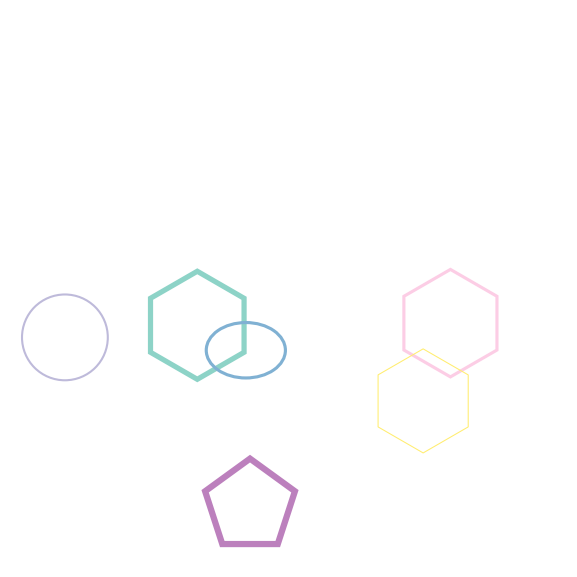[{"shape": "hexagon", "thickness": 2.5, "radius": 0.47, "center": [0.342, 0.436]}, {"shape": "circle", "thickness": 1, "radius": 0.37, "center": [0.112, 0.415]}, {"shape": "oval", "thickness": 1.5, "radius": 0.34, "center": [0.426, 0.393]}, {"shape": "hexagon", "thickness": 1.5, "radius": 0.47, "center": [0.78, 0.44]}, {"shape": "pentagon", "thickness": 3, "radius": 0.41, "center": [0.433, 0.123]}, {"shape": "hexagon", "thickness": 0.5, "radius": 0.45, "center": [0.733, 0.305]}]